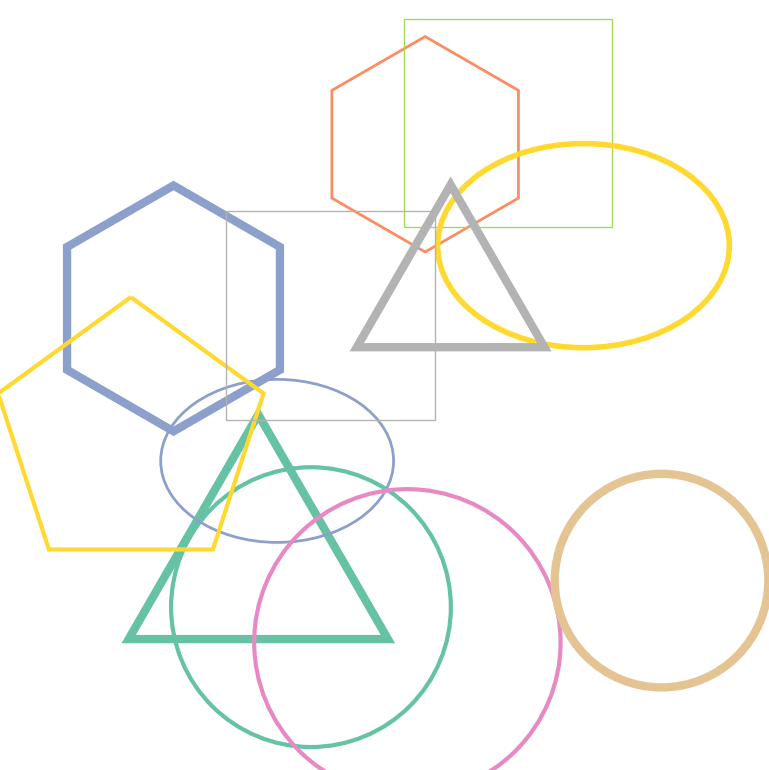[{"shape": "circle", "thickness": 1.5, "radius": 0.91, "center": [0.404, 0.212]}, {"shape": "triangle", "thickness": 3, "radius": 0.97, "center": [0.335, 0.267]}, {"shape": "hexagon", "thickness": 1, "radius": 0.7, "center": [0.552, 0.813]}, {"shape": "oval", "thickness": 1, "radius": 0.76, "center": [0.36, 0.401]}, {"shape": "hexagon", "thickness": 3, "radius": 0.8, "center": [0.225, 0.599]}, {"shape": "circle", "thickness": 1.5, "radius": 0.99, "center": [0.529, 0.166]}, {"shape": "square", "thickness": 0.5, "radius": 0.68, "center": [0.66, 0.84]}, {"shape": "pentagon", "thickness": 1.5, "radius": 0.91, "center": [0.17, 0.433]}, {"shape": "oval", "thickness": 2, "radius": 0.95, "center": [0.758, 0.681]}, {"shape": "circle", "thickness": 3, "radius": 0.69, "center": [0.859, 0.246]}, {"shape": "square", "thickness": 0.5, "radius": 0.68, "center": [0.429, 0.59]}, {"shape": "triangle", "thickness": 3, "radius": 0.7, "center": [0.585, 0.619]}]